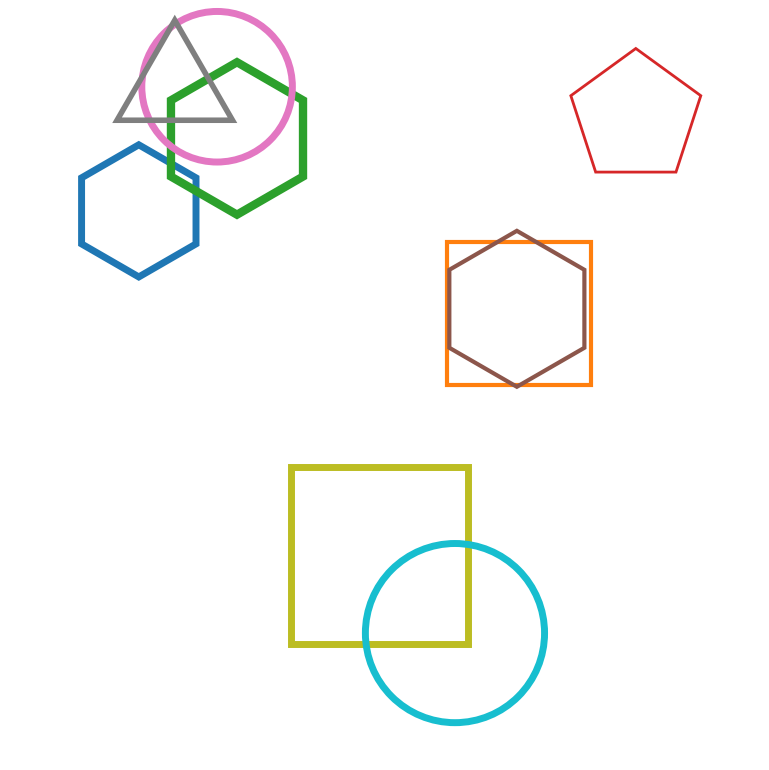[{"shape": "hexagon", "thickness": 2.5, "radius": 0.43, "center": [0.18, 0.726]}, {"shape": "square", "thickness": 1.5, "radius": 0.47, "center": [0.674, 0.593]}, {"shape": "hexagon", "thickness": 3, "radius": 0.5, "center": [0.308, 0.82]}, {"shape": "pentagon", "thickness": 1, "radius": 0.44, "center": [0.826, 0.848]}, {"shape": "hexagon", "thickness": 1.5, "radius": 0.51, "center": [0.671, 0.599]}, {"shape": "circle", "thickness": 2.5, "radius": 0.49, "center": [0.282, 0.887]}, {"shape": "triangle", "thickness": 2, "radius": 0.43, "center": [0.227, 0.887]}, {"shape": "square", "thickness": 2.5, "radius": 0.57, "center": [0.493, 0.278]}, {"shape": "circle", "thickness": 2.5, "radius": 0.58, "center": [0.591, 0.178]}]